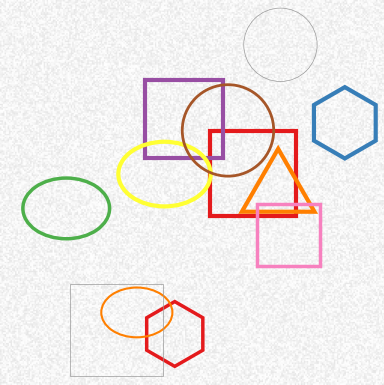[{"shape": "square", "thickness": 3, "radius": 0.56, "center": [0.658, 0.549]}, {"shape": "hexagon", "thickness": 2.5, "radius": 0.42, "center": [0.454, 0.133]}, {"shape": "hexagon", "thickness": 3, "radius": 0.46, "center": [0.896, 0.681]}, {"shape": "oval", "thickness": 2.5, "radius": 0.56, "center": [0.172, 0.459]}, {"shape": "square", "thickness": 3, "radius": 0.51, "center": [0.479, 0.69]}, {"shape": "triangle", "thickness": 3, "radius": 0.54, "center": [0.722, 0.505]}, {"shape": "oval", "thickness": 1.5, "radius": 0.46, "center": [0.355, 0.188]}, {"shape": "oval", "thickness": 3, "radius": 0.6, "center": [0.427, 0.548]}, {"shape": "circle", "thickness": 2, "radius": 0.59, "center": [0.592, 0.661]}, {"shape": "square", "thickness": 2.5, "radius": 0.41, "center": [0.749, 0.39]}, {"shape": "circle", "thickness": 0.5, "radius": 0.48, "center": [0.728, 0.884]}, {"shape": "square", "thickness": 0.5, "radius": 0.6, "center": [0.303, 0.144]}]